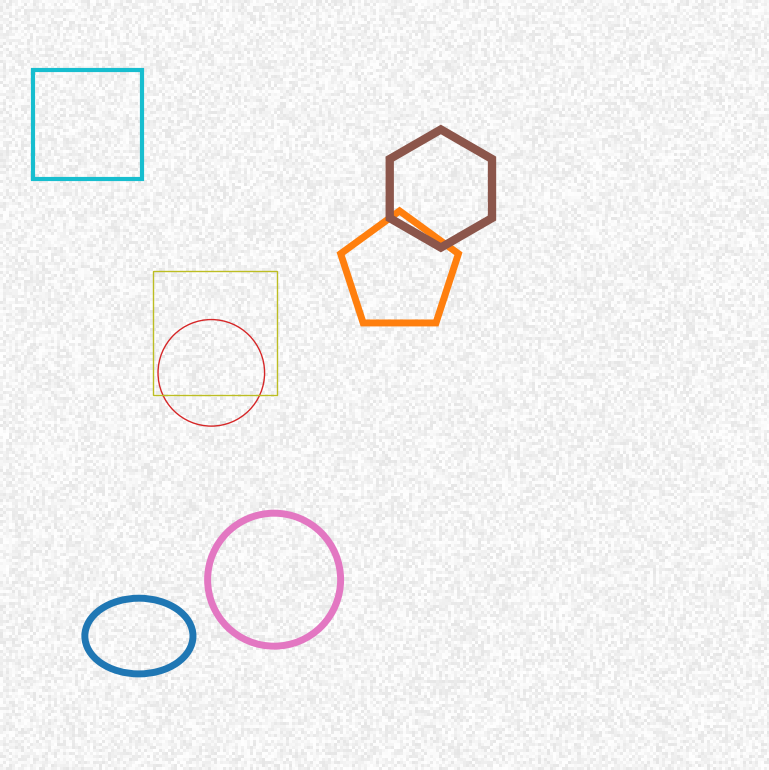[{"shape": "oval", "thickness": 2.5, "radius": 0.35, "center": [0.18, 0.174]}, {"shape": "pentagon", "thickness": 2.5, "radius": 0.4, "center": [0.519, 0.646]}, {"shape": "circle", "thickness": 0.5, "radius": 0.35, "center": [0.274, 0.516]}, {"shape": "hexagon", "thickness": 3, "radius": 0.38, "center": [0.573, 0.755]}, {"shape": "circle", "thickness": 2.5, "radius": 0.43, "center": [0.356, 0.247]}, {"shape": "square", "thickness": 0.5, "radius": 0.4, "center": [0.28, 0.568]}, {"shape": "square", "thickness": 1.5, "radius": 0.35, "center": [0.114, 0.838]}]